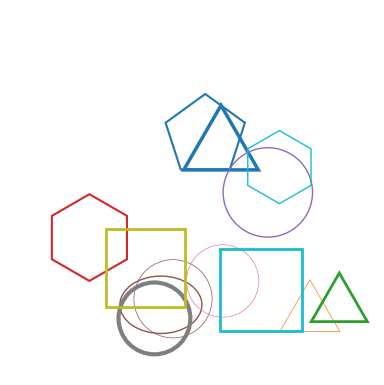[{"shape": "triangle", "thickness": 2.5, "radius": 0.56, "center": [0.574, 0.615]}, {"shape": "pentagon", "thickness": 1.5, "radius": 0.54, "center": [0.533, 0.648]}, {"shape": "triangle", "thickness": 0.5, "radius": 0.45, "center": [0.805, 0.184]}, {"shape": "triangle", "thickness": 2, "radius": 0.42, "center": [0.881, 0.207]}, {"shape": "hexagon", "thickness": 1.5, "radius": 0.56, "center": [0.232, 0.383]}, {"shape": "circle", "thickness": 1, "radius": 0.58, "center": [0.696, 0.5]}, {"shape": "oval", "thickness": 1, "radius": 0.53, "center": [0.418, 0.208]}, {"shape": "circle", "thickness": 0.5, "radius": 0.51, "center": [0.449, 0.224]}, {"shape": "circle", "thickness": 0.5, "radius": 0.47, "center": [0.578, 0.27]}, {"shape": "circle", "thickness": 3, "radius": 0.47, "center": [0.401, 0.173]}, {"shape": "square", "thickness": 2, "radius": 0.51, "center": [0.379, 0.304]}, {"shape": "square", "thickness": 2, "radius": 0.53, "center": [0.678, 0.246]}, {"shape": "hexagon", "thickness": 1, "radius": 0.47, "center": [0.726, 0.566]}]